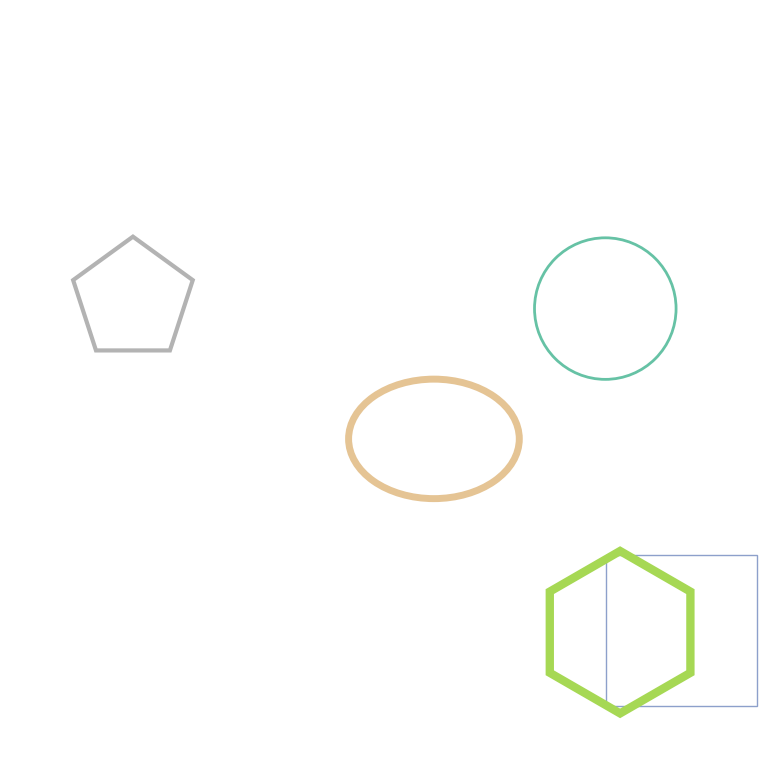[{"shape": "circle", "thickness": 1, "radius": 0.46, "center": [0.786, 0.599]}, {"shape": "square", "thickness": 0.5, "radius": 0.49, "center": [0.885, 0.181]}, {"shape": "hexagon", "thickness": 3, "radius": 0.53, "center": [0.805, 0.179]}, {"shape": "oval", "thickness": 2.5, "radius": 0.55, "center": [0.564, 0.43]}, {"shape": "pentagon", "thickness": 1.5, "radius": 0.41, "center": [0.173, 0.611]}]